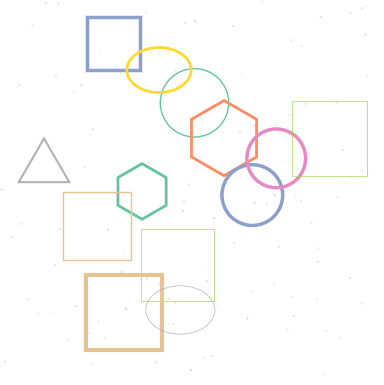[{"shape": "circle", "thickness": 1, "radius": 0.44, "center": [0.505, 0.733]}, {"shape": "hexagon", "thickness": 2, "radius": 0.36, "center": [0.369, 0.503]}, {"shape": "hexagon", "thickness": 2, "radius": 0.49, "center": [0.582, 0.641]}, {"shape": "circle", "thickness": 2.5, "radius": 0.39, "center": [0.655, 0.493]}, {"shape": "square", "thickness": 2.5, "radius": 0.34, "center": [0.296, 0.888]}, {"shape": "circle", "thickness": 2.5, "radius": 0.38, "center": [0.718, 0.589]}, {"shape": "square", "thickness": 0.5, "radius": 0.47, "center": [0.46, 0.311]}, {"shape": "square", "thickness": 0.5, "radius": 0.48, "center": [0.856, 0.64]}, {"shape": "oval", "thickness": 2, "radius": 0.42, "center": [0.413, 0.818]}, {"shape": "square", "thickness": 3, "radius": 0.49, "center": [0.323, 0.188]}, {"shape": "square", "thickness": 1, "radius": 0.44, "center": [0.252, 0.413]}, {"shape": "oval", "thickness": 0.5, "radius": 0.45, "center": [0.468, 0.195]}, {"shape": "triangle", "thickness": 1.5, "radius": 0.38, "center": [0.114, 0.565]}]